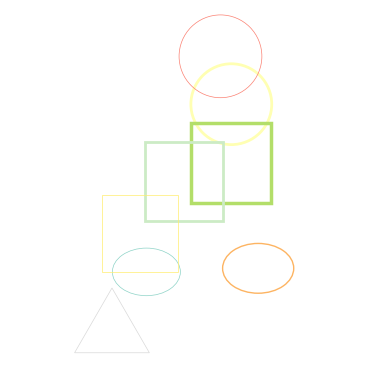[{"shape": "oval", "thickness": 0.5, "radius": 0.44, "center": [0.38, 0.294]}, {"shape": "circle", "thickness": 2, "radius": 0.52, "center": [0.601, 0.729]}, {"shape": "circle", "thickness": 0.5, "radius": 0.54, "center": [0.573, 0.854]}, {"shape": "oval", "thickness": 1, "radius": 0.46, "center": [0.671, 0.303]}, {"shape": "square", "thickness": 2.5, "radius": 0.52, "center": [0.6, 0.576]}, {"shape": "triangle", "thickness": 0.5, "radius": 0.56, "center": [0.291, 0.14]}, {"shape": "square", "thickness": 2, "radius": 0.51, "center": [0.478, 0.528]}, {"shape": "square", "thickness": 0.5, "radius": 0.49, "center": [0.363, 0.393]}]